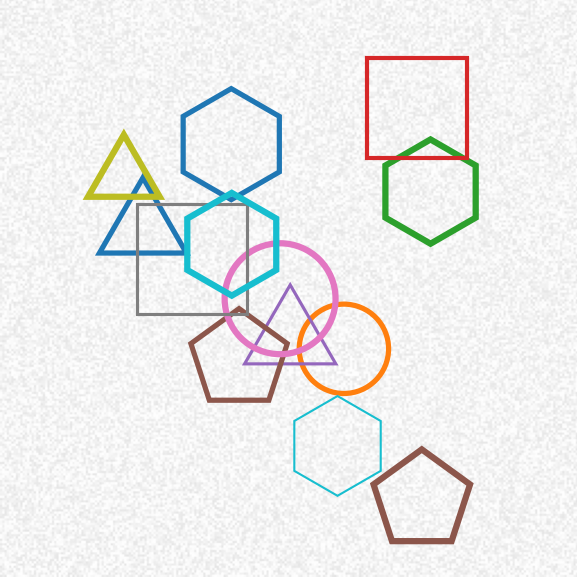[{"shape": "hexagon", "thickness": 2.5, "radius": 0.48, "center": [0.4, 0.75]}, {"shape": "triangle", "thickness": 2.5, "radius": 0.43, "center": [0.247, 0.604]}, {"shape": "circle", "thickness": 2.5, "radius": 0.39, "center": [0.596, 0.395]}, {"shape": "hexagon", "thickness": 3, "radius": 0.45, "center": [0.746, 0.667]}, {"shape": "square", "thickness": 2, "radius": 0.43, "center": [0.723, 0.812]}, {"shape": "triangle", "thickness": 1.5, "radius": 0.46, "center": [0.503, 0.415]}, {"shape": "pentagon", "thickness": 2.5, "radius": 0.44, "center": [0.414, 0.377]}, {"shape": "pentagon", "thickness": 3, "radius": 0.44, "center": [0.73, 0.133]}, {"shape": "circle", "thickness": 3, "radius": 0.48, "center": [0.485, 0.482]}, {"shape": "square", "thickness": 1.5, "radius": 0.48, "center": [0.332, 0.55]}, {"shape": "triangle", "thickness": 3, "radius": 0.36, "center": [0.214, 0.694]}, {"shape": "hexagon", "thickness": 3, "radius": 0.44, "center": [0.401, 0.576]}, {"shape": "hexagon", "thickness": 1, "radius": 0.43, "center": [0.584, 0.227]}]